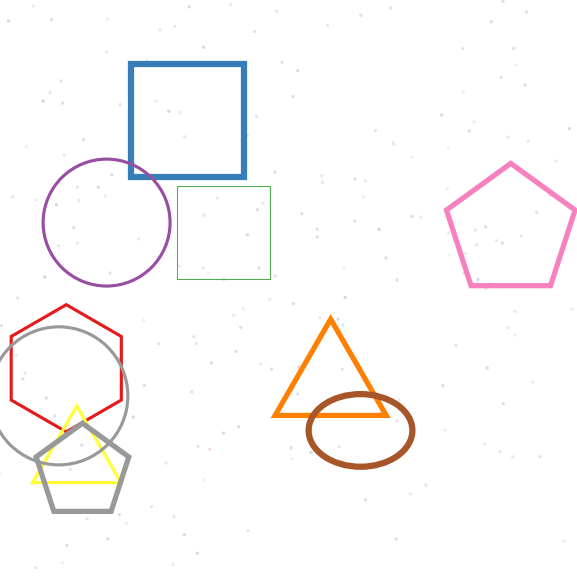[{"shape": "hexagon", "thickness": 1.5, "radius": 0.55, "center": [0.115, 0.361]}, {"shape": "square", "thickness": 3, "radius": 0.49, "center": [0.324, 0.79]}, {"shape": "square", "thickness": 0.5, "radius": 0.4, "center": [0.387, 0.597]}, {"shape": "circle", "thickness": 1.5, "radius": 0.55, "center": [0.185, 0.614]}, {"shape": "triangle", "thickness": 2.5, "radius": 0.56, "center": [0.573, 0.335]}, {"shape": "triangle", "thickness": 1.5, "radius": 0.44, "center": [0.133, 0.208]}, {"shape": "oval", "thickness": 3, "radius": 0.45, "center": [0.624, 0.254]}, {"shape": "pentagon", "thickness": 2.5, "radius": 0.59, "center": [0.884, 0.599]}, {"shape": "pentagon", "thickness": 2.5, "radius": 0.42, "center": [0.143, 0.182]}, {"shape": "circle", "thickness": 1.5, "radius": 0.6, "center": [0.102, 0.314]}]